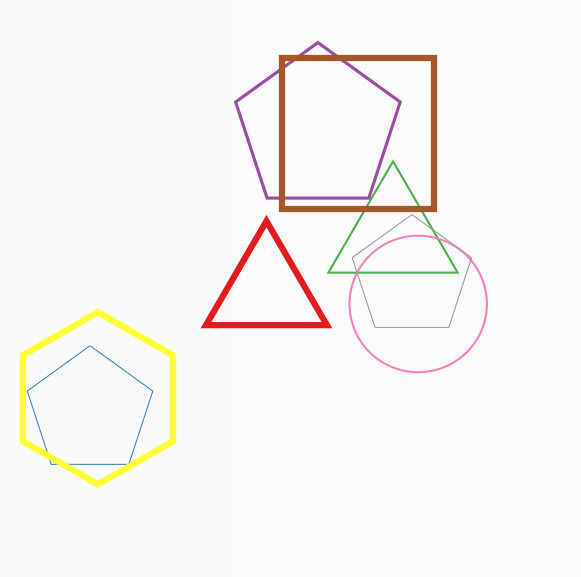[{"shape": "triangle", "thickness": 3, "radius": 0.6, "center": [0.458, 0.496]}, {"shape": "pentagon", "thickness": 0.5, "radius": 0.57, "center": [0.155, 0.287]}, {"shape": "triangle", "thickness": 1, "radius": 0.64, "center": [0.676, 0.591]}, {"shape": "pentagon", "thickness": 1.5, "radius": 0.74, "center": [0.547, 0.777]}, {"shape": "hexagon", "thickness": 3, "radius": 0.75, "center": [0.169, 0.309]}, {"shape": "square", "thickness": 3, "radius": 0.65, "center": [0.616, 0.768]}, {"shape": "circle", "thickness": 1, "radius": 0.59, "center": [0.719, 0.473]}, {"shape": "pentagon", "thickness": 0.5, "radius": 0.54, "center": [0.709, 0.52]}]